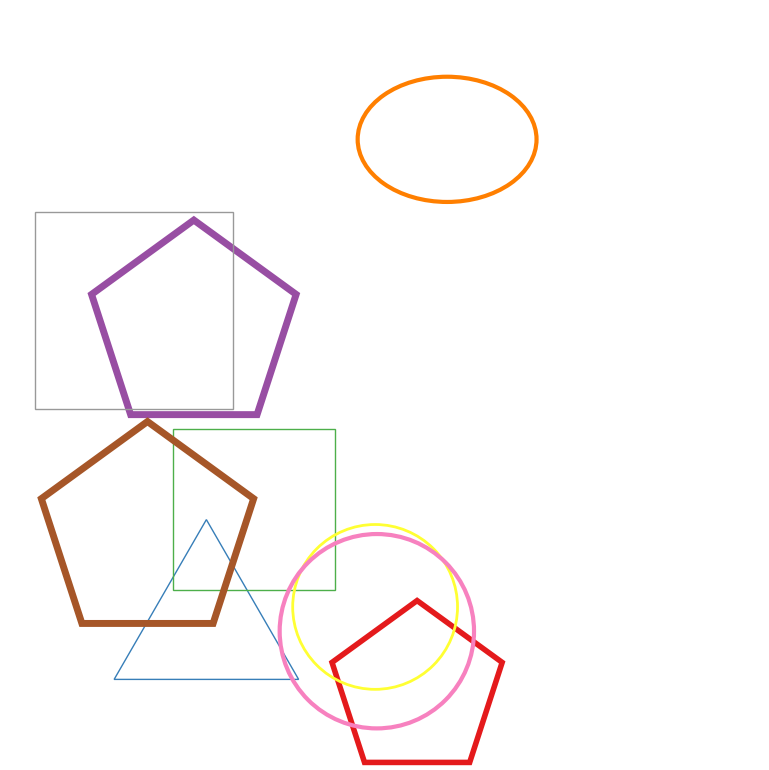[{"shape": "pentagon", "thickness": 2, "radius": 0.58, "center": [0.542, 0.104]}, {"shape": "triangle", "thickness": 0.5, "radius": 0.69, "center": [0.268, 0.187]}, {"shape": "square", "thickness": 0.5, "radius": 0.52, "center": [0.33, 0.338]}, {"shape": "pentagon", "thickness": 2.5, "radius": 0.7, "center": [0.252, 0.575]}, {"shape": "oval", "thickness": 1.5, "radius": 0.58, "center": [0.581, 0.819]}, {"shape": "circle", "thickness": 1, "radius": 0.54, "center": [0.487, 0.212]}, {"shape": "pentagon", "thickness": 2.5, "radius": 0.72, "center": [0.192, 0.308]}, {"shape": "circle", "thickness": 1.5, "radius": 0.63, "center": [0.489, 0.18]}, {"shape": "square", "thickness": 0.5, "radius": 0.64, "center": [0.174, 0.597]}]